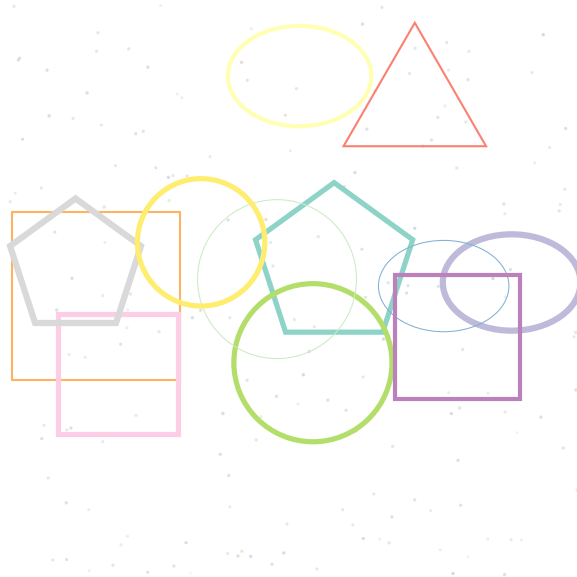[{"shape": "pentagon", "thickness": 2.5, "radius": 0.72, "center": [0.579, 0.54]}, {"shape": "oval", "thickness": 2, "radius": 0.62, "center": [0.519, 0.867]}, {"shape": "oval", "thickness": 3, "radius": 0.6, "center": [0.886, 0.51]}, {"shape": "triangle", "thickness": 1, "radius": 0.71, "center": [0.718, 0.817]}, {"shape": "oval", "thickness": 0.5, "radius": 0.56, "center": [0.768, 0.504]}, {"shape": "square", "thickness": 1, "radius": 0.72, "center": [0.166, 0.487]}, {"shape": "circle", "thickness": 2.5, "radius": 0.68, "center": [0.542, 0.371]}, {"shape": "square", "thickness": 2.5, "radius": 0.52, "center": [0.204, 0.351]}, {"shape": "pentagon", "thickness": 3, "radius": 0.6, "center": [0.131, 0.536]}, {"shape": "square", "thickness": 2, "radius": 0.54, "center": [0.792, 0.416]}, {"shape": "circle", "thickness": 0.5, "radius": 0.69, "center": [0.48, 0.516]}, {"shape": "circle", "thickness": 2.5, "radius": 0.55, "center": [0.348, 0.579]}]